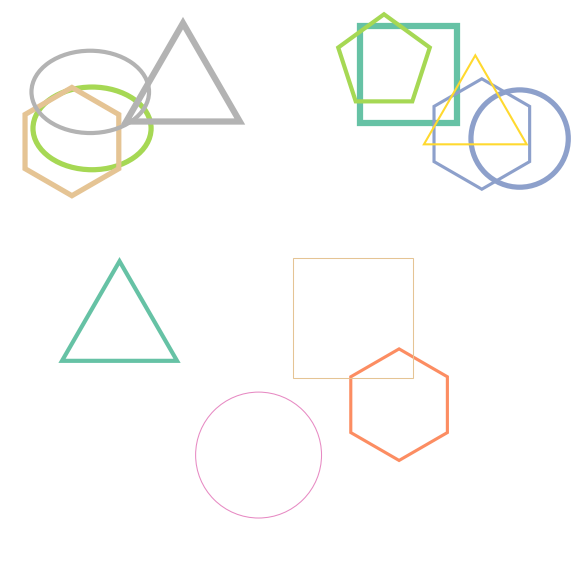[{"shape": "square", "thickness": 3, "radius": 0.42, "center": [0.707, 0.87]}, {"shape": "triangle", "thickness": 2, "radius": 0.57, "center": [0.207, 0.432]}, {"shape": "hexagon", "thickness": 1.5, "radius": 0.48, "center": [0.691, 0.298]}, {"shape": "hexagon", "thickness": 1.5, "radius": 0.48, "center": [0.834, 0.767]}, {"shape": "circle", "thickness": 2.5, "radius": 0.42, "center": [0.9, 0.759]}, {"shape": "circle", "thickness": 0.5, "radius": 0.55, "center": [0.448, 0.211]}, {"shape": "pentagon", "thickness": 2, "radius": 0.42, "center": [0.665, 0.891]}, {"shape": "oval", "thickness": 2.5, "radius": 0.51, "center": [0.159, 0.777]}, {"shape": "triangle", "thickness": 1, "radius": 0.51, "center": [0.823, 0.801]}, {"shape": "hexagon", "thickness": 2.5, "radius": 0.47, "center": [0.125, 0.754]}, {"shape": "square", "thickness": 0.5, "radius": 0.52, "center": [0.612, 0.449]}, {"shape": "oval", "thickness": 2, "radius": 0.51, "center": [0.156, 0.84]}, {"shape": "triangle", "thickness": 3, "radius": 0.57, "center": [0.317, 0.846]}]